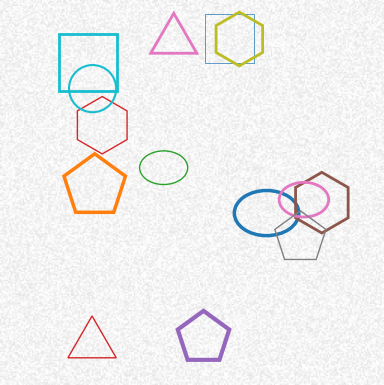[{"shape": "oval", "thickness": 2.5, "radius": 0.42, "center": [0.692, 0.447]}, {"shape": "square", "thickness": 0.5, "radius": 0.32, "center": [0.595, 0.9]}, {"shape": "pentagon", "thickness": 2.5, "radius": 0.42, "center": [0.246, 0.517]}, {"shape": "oval", "thickness": 1, "radius": 0.31, "center": [0.425, 0.564]}, {"shape": "hexagon", "thickness": 1, "radius": 0.37, "center": [0.266, 0.675]}, {"shape": "triangle", "thickness": 1, "radius": 0.36, "center": [0.239, 0.107]}, {"shape": "pentagon", "thickness": 3, "radius": 0.35, "center": [0.529, 0.122]}, {"shape": "hexagon", "thickness": 2, "radius": 0.39, "center": [0.836, 0.474]}, {"shape": "triangle", "thickness": 2, "radius": 0.35, "center": [0.451, 0.896]}, {"shape": "oval", "thickness": 2, "radius": 0.32, "center": [0.789, 0.481]}, {"shape": "pentagon", "thickness": 1, "radius": 0.35, "center": [0.78, 0.383]}, {"shape": "hexagon", "thickness": 2, "radius": 0.35, "center": [0.622, 0.899]}, {"shape": "square", "thickness": 2, "radius": 0.37, "center": [0.229, 0.838]}, {"shape": "circle", "thickness": 1.5, "radius": 0.31, "center": [0.24, 0.77]}]